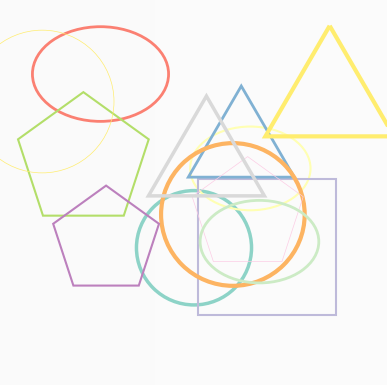[{"shape": "circle", "thickness": 2.5, "radius": 0.74, "center": [0.501, 0.356]}, {"shape": "oval", "thickness": 1.5, "radius": 0.78, "center": [0.646, 0.563]}, {"shape": "square", "thickness": 1.5, "radius": 0.89, "center": [0.689, 0.358]}, {"shape": "oval", "thickness": 2, "radius": 0.88, "center": [0.259, 0.808]}, {"shape": "triangle", "thickness": 2, "radius": 0.79, "center": [0.623, 0.619]}, {"shape": "circle", "thickness": 3, "radius": 0.93, "center": [0.601, 0.443]}, {"shape": "pentagon", "thickness": 1.5, "radius": 0.89, "center": [0.215, 0.583]}, {"shape": "pentagon", "thickness": 0.5, "radius": 0.75, "center": [0.639, 0.443]}, {"shape": "triangle", "thickness": 2.5, "radius": 0.86, "center": [0.533, 0.578]}, {"shape": "pentagon", "thickness": 1.5, "radius": 0.72, "center": [0.274, 0.374]}, {"shape": "oval", "thickness": 2, "radius": 0.77, "center": [0.67, 0.372]}, {"shape": "triangle", "thickness": 3, "radius": 0.96, "center": [0.851, 0.742]}, {"shape": "circle", "thickness": 0.5, "radius": 0.93, "center": [0.109, 0.736]}]